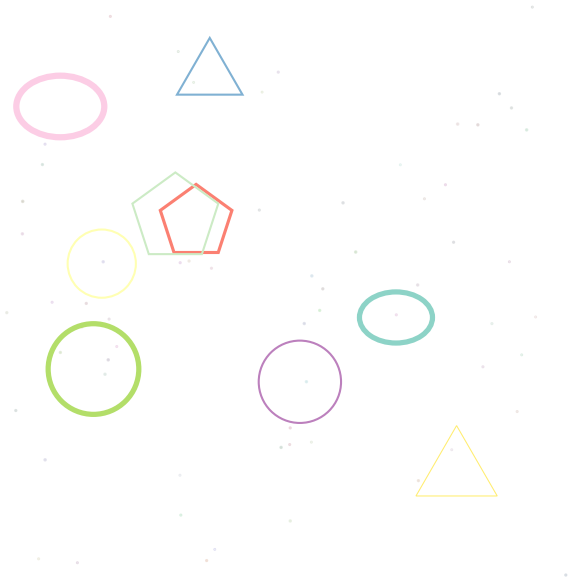[{"shape": "oval", "thickness": 2.5, "radius": 0.32, "center": [0.686, 0.449]}, {"shape": "circle", "thickness": 1, "radius": 0.3, "center": [0.176, 0.543]}, {"shape": "pentagon", "thickness": 1.5, "radius": 0.33, "center": [0.34, 0.615]}, {"shape": "triangle", "thickness": 1, "radius": 0.33, "center": [0.363, 0.868]}, {"shape": "circle", "thickness": 2.5, "radius": 0.39, "center": [0.162, 0.36]}, {"shape": "oval", "thickness": 3, "radius": 0.38, "center": [0.104, 0.815]}, {"shape": "circle", "thickness": 1, "radius": 0.36, "center": [0.519, 0.338]}, {"shape": "pentagon", "thickness": 1, "radius": 0.39, "center": [0.304, 0.622]}, {"shape": "triangle", "thickness": 0.5, "radius": 0.41, "center": [0.791, 0.181]}]